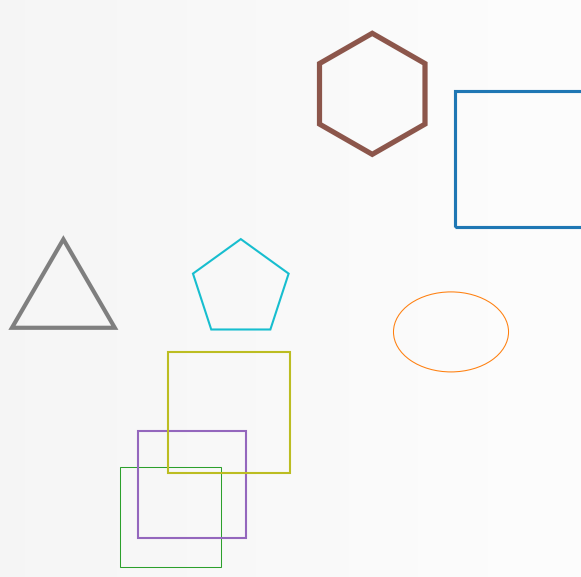[{"shape": "square", "thickness": 1.5, "radius": 0.59, "center": [0.9, 0.724]}, {"shape": "oval", "thickness": 0.5, "radius": 0.49, "center": [0.776, 0.424]}, {"shape": "square", "thickness": 0.5, "radius": 0.43, "center": [0.293, 0.104]}, {"shape": "square", "thickness": 1, "radius": 0.46, "center": [0.33, 0.16]}, {"shape": "hexagon", "thickness": 2.5, "radius": 0.52, "center": [0.64, 0.837]}, {"shape": "triangle", "thickness": 2, "radius": 0.51, "center": [0.109, 0.483]}, {"shape": "square", "thickness": 1, "radius": 0.52, "center": [0.394, 0.285]}, {"shape": "pentagon", "thickness": 1, "radius": 0.43, "center": [0.414, 0.499]}]